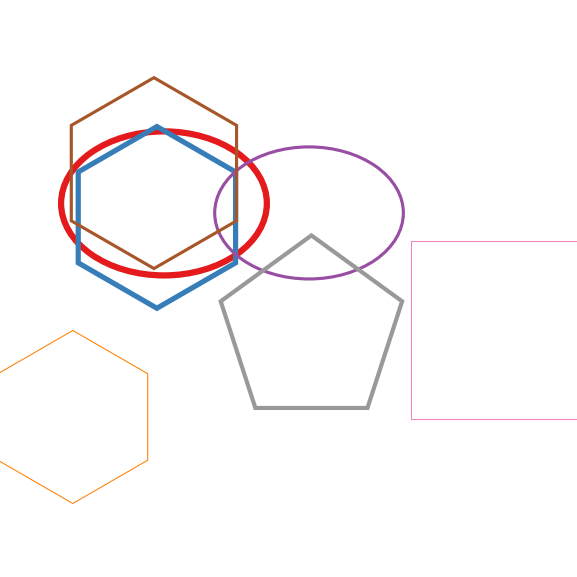[{"shape": "oval", "thickness": 3, "radius": 0.89, "center": [0.284, 0.647]}, {"shape": "hexagon", "thickness": 2.5, "radius": 0.79, "center": [0.272, 0.623]}, {"shape": "oval", "thickness": 1.5, "radius": 0.82, "center": [0.535, 0.63]}, {"shape": "hexagon", "thickness": 0.5, "radius": 0.75, "center": [0.126, 0.277]}, {"shape": "hexagon", "thickness": 1.5, "radius": 0.83, "center": [0.267, 0.699]}, {"shape": "square", "thickness": 0.5, "radius": 0.77, "center": [0.866, 0.428]}, {"shape": "pentagon", "thickness": 2, "radius": 0.83, "center": [0.539, 0.426]}]